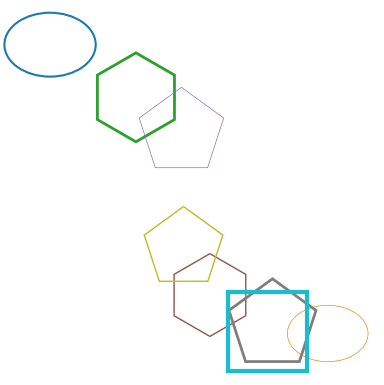[{"shape": "oval", "thickness": 1.5, "radius": 0.59, "center": [0.13, 0.884]}, {"shape": "oval", "thickness": 0.5, "radius": 0.52, "center": [0.851, 0.134]}, {"shape": "hexagon", "thickness": 2, "radius": 0.58, "center": [0.353, 0.747]}, {"shape": "pentagon", "thickness": 0.5, "radius": 0.58, "center": [0.471, 0.658]}, {"shape": "hexagon", "thickness": 1, "radius": 0.54, "center": [0.545, 0.234]}, {"shape": "pentagon", "thickness": 2, "radius": 0.59, "center": [0.708, 0.157]}, {"shape": "pentagon", "thickness": 1, "radius": 0.54, "center": [0.477, 0.356]}, {"shape": "square", "thickness": 3, "radius": 0.51, "center": [0.695, 0.138]}]